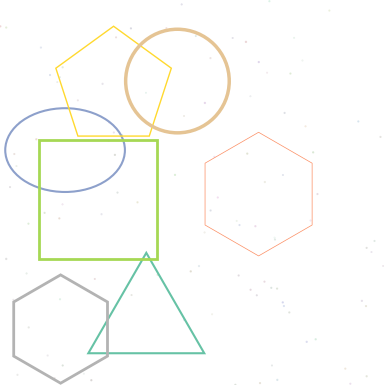[{"shape": "triangle", "thickness": 1.5, "radius": 0.87, "center": [0.38, 0.169]}, {"shape": "hexagon", "thickness": 0.5, "radius": 0.8, "center": [0.672, 0.496]}, {"shape": "oval", "thickness": 1.5, "radius": 0.78, "center": [0.169, 0.61]}, {"shape": "square", "thickness": 2, "radius": 0.77, "center": [0.255, 0.482]}, {"shape": "pentagon", "thickness": 1, "radius": 0.79, "center": [0.295, 0.774]}, {"shape": "circle", "thickness": 2.5, "radius": 0.67, "center": [0.461, 0.789]}, {"shape": "hexagon", "thickness": 2, "radius": 0.7, "center": [0.157, 0.145]}]